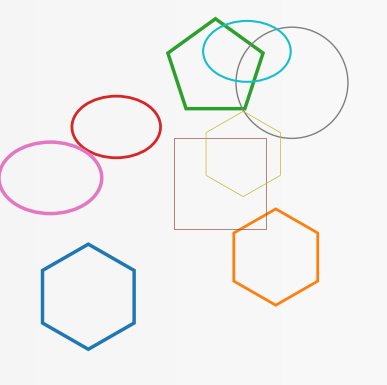[{"shape": "hexagon", "thickness": 2.5, "radius": 0.68, "center": [0.228, 0.229]}, {"shape": "hexagon", "thickness": 2, "radius": 0.63, "center": [0.712, 0.332]}, {"shape": "pentagon", "thickness": 2.5, "radius": 0.65, "center": [0.556, 0.822]}, {"shape": "oval", "thickness": 2, "radius": 0.57, "center": [0.3, 0.67]}, {"shape": "square", "thickness": 0.5, "radius": 0.59, "center": [0.568, 0.524]}, {"shape": "oval", "thickness": 2.5, "radius": 0.66, "center": [0.13, 0.538]}, {"shape": "circle", "thickness": 1, "radius": 0.72, "center": [0.753, 0.785]}, {"shape": "hexagon", "thickness": 0.5, "radius": 0.55, "center": [0.628, 0.6]}, {"shape": "oval", "thickness": 1.5, "radius": 0.57, "center": [0.637, 0.867]}]